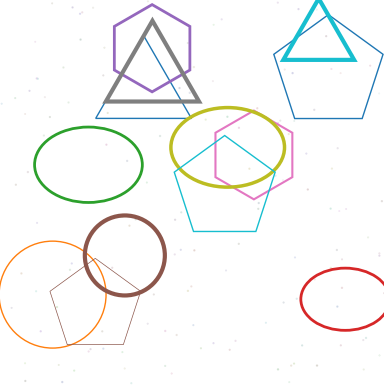[{"shape": "pentagon", "thickness": 1, "radius": 0.75, "center": [0.853, 0.813]}, {"shape": "triangle", "thickness": 1, "radius": 0.72, "center": [0.373, 0.764]}, {"shape": "circle", "thickness": 1, "radius": 0.69, "center": [0.137, 0.235]}, {"shape": "oval", "thickness": 2, "radius": 0.7, "center": [0.23, 0.572]}, {"shape": "oval", "thickness": 2, "radius": 0.58, "center": [0.897, 0.223]}, {"shape": "hexagon", "thickness": 2, "radius": 0.57, "center": [0.395, 0.875]}, {"shape": "circle", "thickness": 3, "radius": 0.52, "center": [0.324, 0.336]}, {"shape": "pentagon", "thickness": 0.5, "radius": 0.62, "center": [0.248, 0.205]}, {"shape": "hexagon", "thickness": 1.5, "radius": 0.58, "center": [0.659, 0.598]}, {"shape": "triangle", "thickness": 3, "radius": 0.7, "center": [0.396, 0.806]}, {"shape": "oval", "thickness": 2.5, "radius": 0.74, "center": [0.591, 0.617]}, {"shape": "triangle", "thickness": 3, "radius": 0.53, "center": [0.828, 0.898]}, {"shape": "pentagon", "thickness": 1, "radius": 0.69, "center": [0.584, 0.51]}]